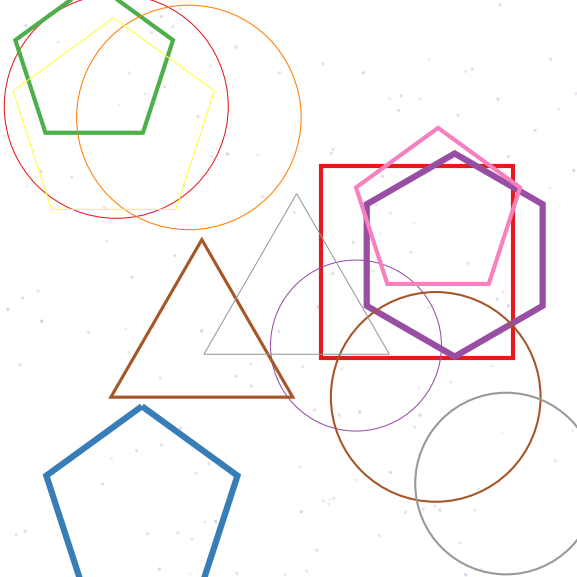[{"shape": "square", "thickness": 2, "radius": 0.83, "center": [0.722, 0.545]}, {"shape": "circle", "thickness": 0.5, "radius": 0.97, "center": [0.201, 0.815]}, {"shape": "pentagon", "thickness": 3, "radius": 0.87, "center": [0.246, 0.122]}, {"shape": "pentagon", "thickness": 2, "radius": 0.72, "center": [0.163, 0.885]}, {"shape": "hexagon", "thickness": 3, "radius": 0.88, "center": [0.787, 0.557]}, {"shape": "circle", "thickness": 0.5, "radius": 0.74, "center": [0.616, 0.401]}, {"shape": "circle", "thickness": 0.5, "radius": 0.97, "center": [0.327, 0.796]}, {"shape": "pentagon", "thickness": 0.5, "radius": 0.92, "center": [0.197, 0.785]}, {"shape": "triangle", "thickness": 1.5, "radius": 0.91, "center": [0.349, 0.402]}, {"shape": "circle", "thickness": 1, "radius": 0.91, "center": [0.754, 0.312]}, {"shape": "pentagon", "thickness": 2, "radius": 0.75, "center": [0.759, 0.628]}, {"shape": "triangle", "thickness": 0.5, "radius": 0.93, "center": [0.514, 0.478]}, {"shape": "circle", "thickness": 1, "radius": 0.79, "center": [0.876, 0.162]}]